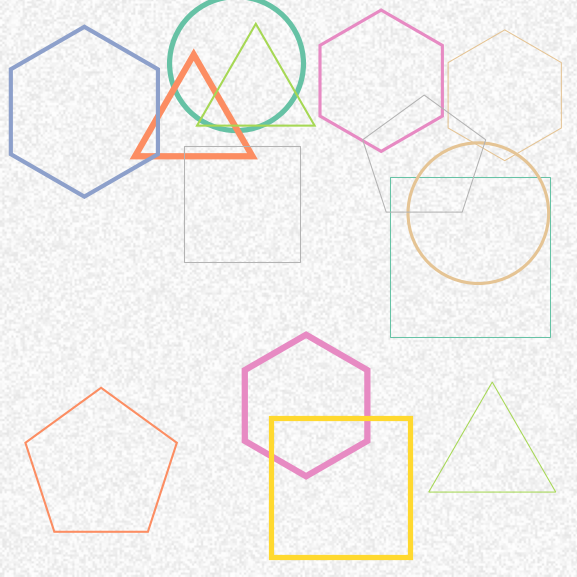[{"shape": "circle", "thickness": 2.5, "radius": 0.58, "center": [0.41, 0.889]}, {"shape": "square", "thickness": 0.5, "radius": 0.69, "center": [0.814, 0.555]}, {"shape": "pentagon", "thickness": 1, "radius": 0.69, "center": [0.175, 0.19]}, {"shape": "triangle", "thickness": 3, "radius": 0.59, "center": [0.335, 0.787]}, {"shape": "hexagon", "thickness": 2, "radius": 0.74, "center": [0.146, 0.806]}, {"shape": "hexagon", "thickness": 3, "radius": 0.61, "center": [0.53, 0.297]}, {"shape": "hexagon", "thickness": 1.5, "radius": 0.61, "center": [0.66, 0.859]}, {"shape": "triangle", "thickness": 1, "radius": 0.59, "center": [0.443, 0.84]}, {"shape": "triangle", "thickness": 0.5, "radius": 0.63, "center": [0.852, 0.211]}, {"shape": "square", "thickness": 2.5, "radius": 0.6, "center": [0.589, 0.155]}, {"shape": "circle", "thickness": 1.5, "radius": 0.61, "center": [0.828, 0.63]}, {"shape": "hexagon", "thickness": 0.5, "radius": 0.57, "center": [0.874, 0.834]}, {"shape": "pentagon", "thickness": 0.5, "radius": 0.56, "center": [0.735, 0.722]}, {"shape": "square", "thickness": 0.5, "radius": 0.5, "center": [0.419, 0.646]}]